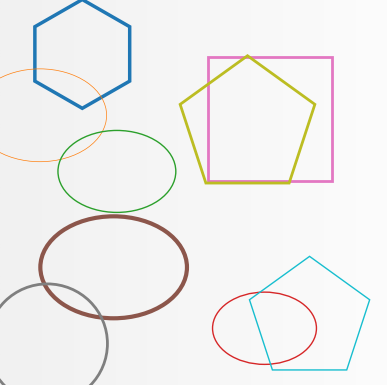[{"shape": "hexagon", "thickness": 2.5, "radius": 0.71, "center": [0.212, 0.86]}, {"shape": "oval", "thickness": 0.5, "radius": 0.86, "center": [0.103, 0.701]}, {"shape": "oval", "thickness": 1, "radius": 0.76, "center": [0.302, 0.555]}, {"shape": "oval", "thickness": 1, "radius": 0.67, "center": [0.683, 0.147]}, {"shape": "oval", "thickness": 3, "radius": 0.95, "center": [0.293, 0.306]}, {"shape": "square", "thickness": 2, "radius": 0.8, "center": [0.696, 0.69]}, {"shape": "circle", "thickness": 2, "radius": 0.78, "center": [0.122, 0.107]}, {"shape": "pentagon", "thickness": 2, "radius": 0.91, "center": [0.639, 0.672]}, {"shape": "pentagon", "thickness": 1, "radius": 0.82, "center": [0.799, 0.171]}]